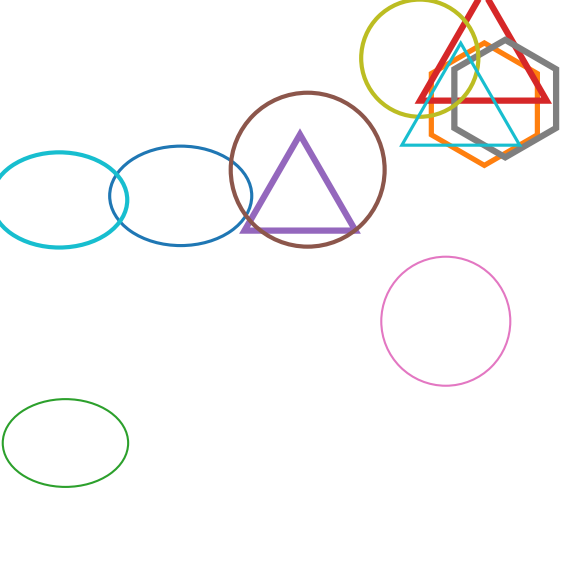[{"shape": "oval", "thickness": 1.5, "radius": 0.62, "center": [0.313, 0.66]}, {"shape": "hexagon", "thickness": 2.5, "radius": 0.53, "center": [0.839, 0.819]}, {"shape": "oval", "thickness": 1, "radius": 0.54, "center": [0.113, 0.232]}, {"shape": "triangle", "thickness": 3, "radius": 0.63, "center": [0.837, 0.888]}, {"shape": "triangle", "thickness": 3, "radius": 0.55, "center": [0.519, 0.655]}, {"shape": "circle", "thickness": 2, "radius": 0.67, "center": [0.533, 0.705]}, {"shape": "circle", "thickness": 1, "radius": 0.56, "center": [0.772, 0.443]}, {"shape": "hexagon", "thickness": 3, "radius": 0.51, "center": [0.875, 0.828]}, {"shape": "circle", "thickness": 2, "radius": 0.51, "center": [0.727, 0.898]}, {"shape": "triangle", "thickness": 1.5, "radius": 0.59, "center": [0.798, 0.807]}, {"shape": "oval", "thickness": 2, "radius": 0.59, "center": [0.103, 0.653]}]